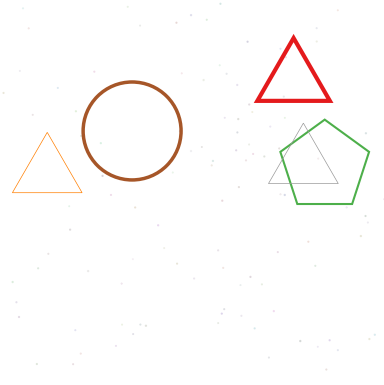[{"shape": "triangle", "thickness": 3, "radius": 0.54, "center": [0.763, 0.792]}, {"shape": "pentagon", "thickness": 1.5, "radius": 0.61, "center": [0.843, 0.568]}, {"shape": "triangle", "thickness": 0.5, "radius": 0.52, "center": [0.123, 0.552]}, {"shape": "circle", "thickness": 2.5, "radius": 0.64, "center": [0.343, 0.66]}, {"shape": "triangle", "thickness": 0.5, "radius": 0.52, "center": [0.788, 0.575]}]